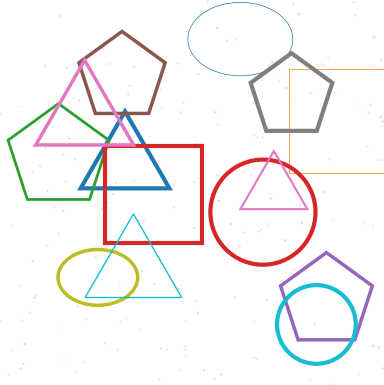[{"shape": "oval", "thickness": 0.5, "radius": 0.68, "center": [0.624, 0.898]}, {"shape": "triangle", "thickness": 3, "radius": 0.67, "center": [0.325, 0.577]}, {"shape": "square", "thickness": 0.5, "radius": 0.68, "center": [0.886, 0.685]}, {"shape": "pentagon", "thickness": 2, "radius": 0.69, "center": [0.152, 0.593]}, {"shape": "square", "thickness": 3, "radius": 0.63, "center": [0.399, 0.495]}, {"shape": "circle", "thickness": 3, "radius": 0.68, "center": [0.683, 0.449]}, {"shape": "pentagon", "thickness": 2.5, "radius": 0.63, "center": [0.848, 0.219]}, {"shape": "pentagon", "thickness": 2.5, "radius": 0.59, "center": [0.317, 0.801]}, {"shape": "triangle", "thickness": 1.5, "radius": 0.5, "center": [0.711, 0.507]}, {"shape": "triangle", "thickness": 2.5, "radius": 0.73, "center": [0.22, 0.697]}, {"shape": "pentagon", "thickness": 3, "radius": 0.56, "center": [0.757, 0.75]}, {"shape": "oval", "thickness": 2.5, "radius": 0.52, "center": [0.254, 0.28]}, {"shape": "triangle", "thickness": 1, "radius": 0.72, "center": [0.347, 0.3]}, {"shape": "circle", "thickness": 3, "radius": 0.51, "center": [0.822, 0.157]}]